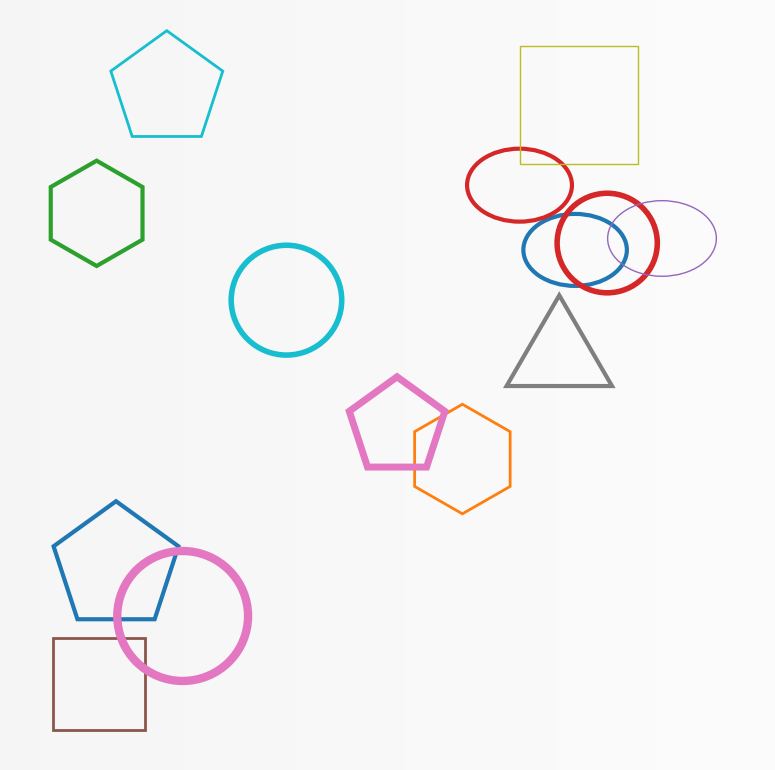[{"shape": "pentagon", "thickness": 1.5, "radius": 0.42, "center": [0.15, 0.264]}, {"shape": "oval", "thickness": 1.5, "radius": 0.33, "center": [0.742, 0.675]}, {"shape": "hexagon", "thickness": 1, "radius": 0.36, "center": [0.597, 0.404]}, {"shape": "hexagon", "thickness": 1.5, "radius": 0.34, "center": [0.125, 0.723]}, {"shape": "oval", "thickness": 1.5, "radius": 0.34, "center": [0.67, 0.76]}, {"shape": "circle", "thickness": 2, "radius": 0.32, "center": [0.783, 0.684]}, {"shape": "oval", "thickness": 0.5, "radius": 0.35, "center": [0.854, 0.69]}, {"shape": "square", "thickness": 1, "radius": 0.3, "center": [0.128, 0.112]}, {"shape": "circle", "thickness": 3, "radius": 0.42, "center": [0.236, 0.2]}, {"shape": "pentagon", "thickness": 2.5, "radius": 0.32, "center": [0.512, 0.446]}, {"shape": "triangle", "thickness": 1.5, "radius": 0.39, "center": [0.722, 0.538]}, {"shape": "square", "thickness": 0.5, "radius": 0.38, "center": [0.748, 0.864]}, {"shape": "circle", "thickness": 2, "radius": 0.36, "center": [0.37, 0.61]}, {"shape": "pentagon", "thickness": 1, "radius": 0.38, "center": [0.215, 0.884]}]